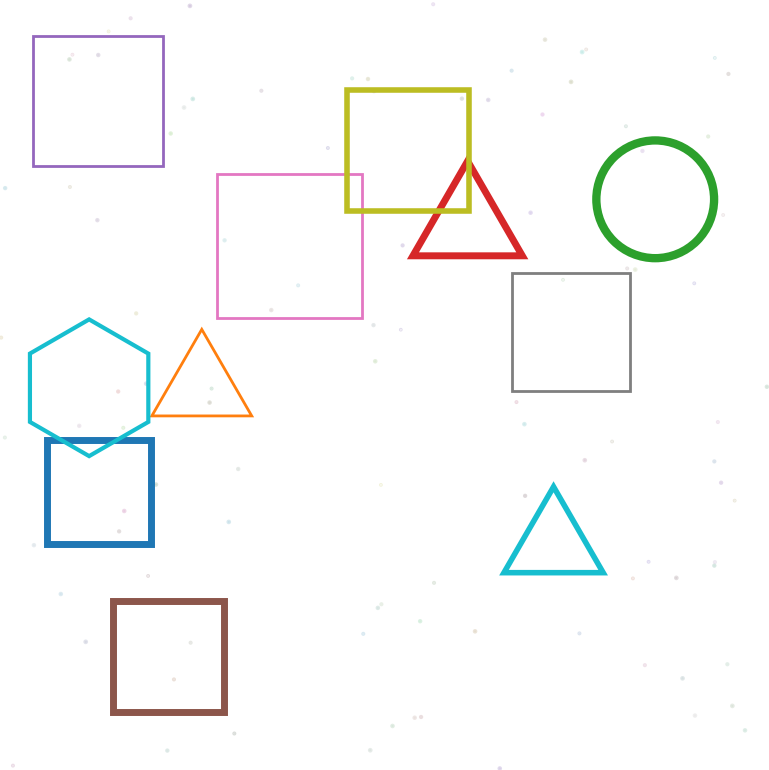[{"shape": "square", "thickness": 2.5, "radius": 0.34, "center": [0.128, 0.361]}, {"shape": "triangle", "thickness": 1, "radius": 0.37, "center": [0.262, 0.497]}, {"shape": "circle", "thickness": 3, "radius": 0.38, "center": [0.851, 0.741]}, {"shape": "triangle", "thickness": 2.5, "radius": 0.41, "center": [0.607, 0.709]}, {"shape": "square", "thickness": 1, "radius": 0.42, "center": [0.127, 0.869]}, {"shape": "square", "thickness": 2.5, "radius": 0.36, "center": [0.219, 0.147]}, {"shape": "square", "thickness": 1, "radius": 0.47, "center": [0.376, 0.681]}, {"shape": "square", "thickness": 1, "radius": 0.38, "center": [0.741, 0.569]}, {"shape": "square", "thickness": 2, "radius": 0.39, "center": [0.53, 0.805]}, {"shape": "hexagon", "thickness": 1.5, "radius": 0.44, "center": [0.116, 0.496]}, {"shape": "triangle", "thickness": 2, "radius": 0.37, "center": [0.719, 0.293]}]